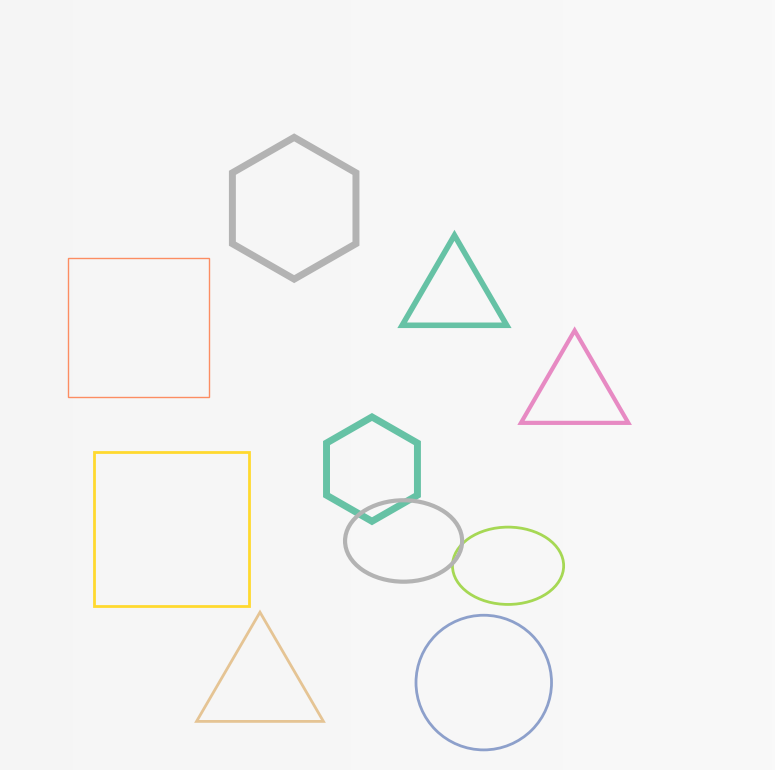[{"shape": "triangle", "thickness": 2, "radius": 0.39, "center": [0.586, 0.616]}, {"shape": "hexagon", "thickness": 2.5, "radius": 0.34, "center": [0.48, 0.391]}, {"shape": "square", "thickness": 0.5, "radius": 0.45, "center": [0.179, 0.575]}, {"shape": "circle", "thickness": 1, "radius": 0.44, "center": [0.624, 0.114]}, {"shape": "triangle", "thickness": 1.5, "radius": 0.4, "center": [0.741, 0.491]}, {"shape": "oval", "thickness": 1, "radius": 0.36, "center": [0.656, 0.265]}, {"shape": "square", "thickness": 1, "radius": 0.5, "center": [0.221, 0.313]}, {"shape": "triangle", "thickness": 1, "radius": 0.47, "center": [0.335, 0.11]}, {"shape": "oval", "thickness": 1.5, "radius": 0.38, "center": [0.521, 0.297]}, {"shape": "hexagon", "thickness": 2.5, "radius": 0.46, "center": [0.38, 0.73]}]